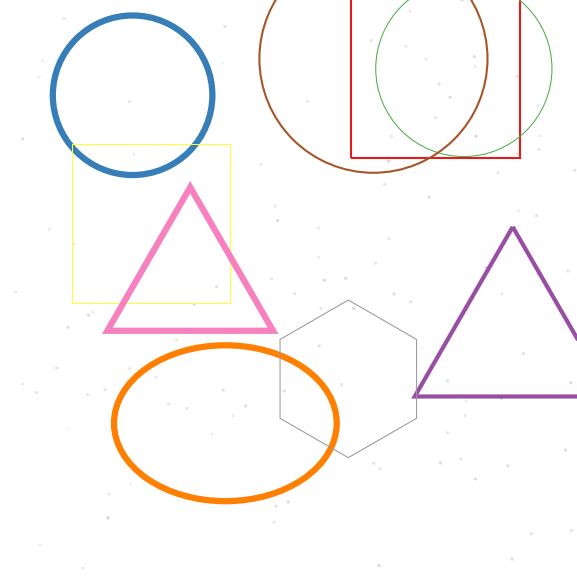[{"shape": "square", "thickness": 1, "radius": 0.73, "center": [0.754, 0.872]}, {"shape": "circle", "thickness": 3, "radius": 0.69, "center": [0.23, 0.834]}, {"shape": "circle", "thickness": 0.5, "radius": 0.76, "center": [0.803, 0.881]}, {"shape": "triangle", "thickness": 2, "radius": 0.98, "center": [0.888, 0.41]}, {"shape": "oval", "thickness": 3, "radius": 0.96, "center": [0.39, 0.266]}, {"shape": "square", "thickness": 0.5, "radius": 0.69, "center": [0.262, 0.612]}, {"shape": "circle", "thickness": 1, "radius": 0.99, "center": [0.647, 0.897]}, {"shape": "triangle", "thickness": 3, "radius": 0.83, "center": [0.329, 0.509]}, {"shape": "hexagon", "thickness": 0.5, "radius": 0.68, "center": [0.603, 0.343]}]